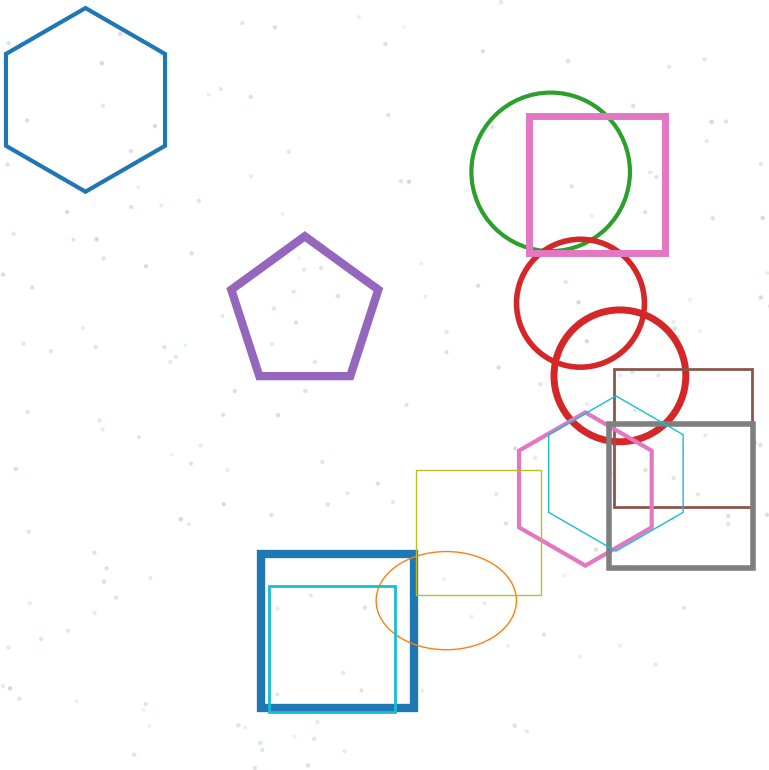[{"shape": "square", "thickness": 3, "radius": 0.5, "center": [0.438, 0.18]}, {"shape": "hexagon", "thickness": 1.5, "radius": 0.6, "center": [0.111, 0.87]}, {"shape": "oval", "thickness": 0.5, "radius": 0.46, "center": [0.58, 0.22]}, {"shape": "circle", "thickness": 1.5, "radius": 0.51, "center": [0.715, 0.777]}, {"shape": "circle", "thickness": 2.5, "radius": 0.43, "center": [0.805, 0.512]}, {"shape": "circle", "thickness": 2, "radius": 0.42, "center": [0.754, 0.606]}, {"shape": "pentagon", "thickness": 3, "radius": 0.5, "center": [0.396, 0.593]}, {"shape": "square", "thickness": 1, "radius": 0.45, "center": [0.887, 0.431]}, {"shape": "hexagon", "thickness": 1.5, "radius": 0.5, "center": [0.76, 0.365]}, {"shape": "square", "thickness": 2.5, "radius": 0.44, "center": [0.775, 0.761]}, {"shape": "square", "thickness": 2, "radius": 0.47, "center": [0.885, 0.356]}, {"shape": "square", "thickness": 0.5, "radius": 0.41, "center": [0.621, 0.309]}, {"shape": "hexagon", "thickness": 0.5, "radius": 0.5, "center": [0.8, 0.385]}, {"shape": "square", "thickness": 1, "radius": 0.41, "center": [0.431, 0.158]}]